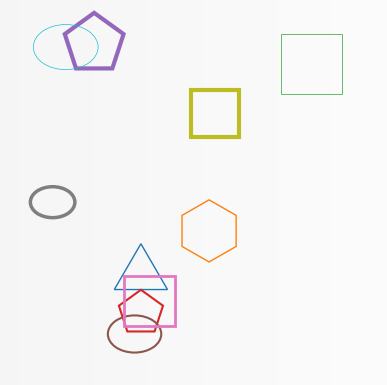[{"shape": "triangle", "thickness": 1, "radius": 0.4, "center": [0.364, 0.288]}, {"shape": "hexagon", "thickness": 1, "radius": 0.4, "center": [0.54, 0.4]}, {"shape": "square", "thickness": 0.5, "radius": 0.39, "center": [0.804, 0.834]}, {"shape": "pentagon", "thickness": 1.5, "radius": 0.3, "center": [0.364, 0.187]}, {"shape": "pentagon", "thickness": 3, "radius": 0.4, "center": [0.243, 0.887]}, {"shape": "oval", "thickness": 1.5, "radius": 0.34, "center": [0.347, 0.132]}, {"shape": "square", "thickness": 2, "radius": 0.33, "center": [0.386, 0.218]}, {"shape": "oval", "thickness": 2.5, "radius": 0.29, "center": [0.136, 0.475]}, {"shape": "square", "thickness": 3, "radius": 0.31, "center": [0.555, 0.705]}, {"shape": "oval", "thickness": 0.5, "radius": 0.42, "center": [0.17, 0.878]}]